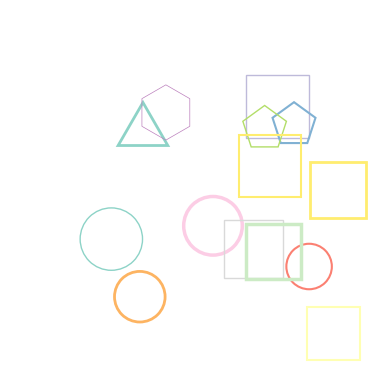[{"shape": "triangle", "thickness": 2, "radius": 0.37, "center": [0.371, 0.659]}, {"shape": "circle", "thickness": 1, "radius": 0.41, "center": [0.289, 0.379]}, {"shape": "square", "thickness": 1.5, "radius": 0.35, "center": [0.866, 0.134]}, {"shape": "square", "thickness": 1, "radius": 0.41, "center": [0.722, 0.723]}, {"shape": "circle", "thickness": 1.5, "radius": 0.3, "center": [0.803, 0.308]}, {"shape": "pentagon", "thickness": 1.5, "radius": 0.29, "center": [0.764, 0.676]}, {"shape": "circle", "thickness": 2, "radius": 0.33, "center": [0.363, 0.229]}, {"shape": "pentagon", "thickness": 1, "radius": 0.3, "center": [0.687, 0.667]}, {"shape": "circle", "thickness": 2.5, "radius": 0.38, "center": [0.553, 0.414]}, {"shape": "square", "thickness": 1, "radius": 0.38, "center": [0.658, 0.354]}, {"shape": "hexagon", "thickness": 0.5, "radius": 0.36, "center": [0.431, 0.708]}, {"shape": "square", "thickness": 2.5, "radius": 0.36, "center": [0.71, 0.347]}, {"shape": "square", "thickness": 2, "radius": 0.36, "center": [0.877, 0.507]}, {"shape": "square", "thickness": 1.5, "radius": 0.4, "center": [0.7, 0.57]}]